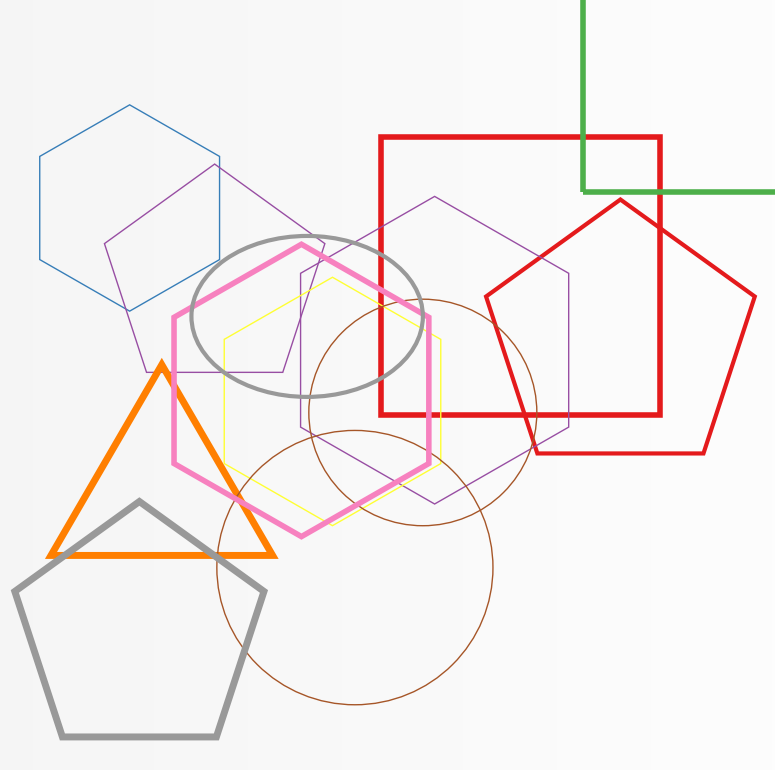[{"shape": "pentagon", "thickness": 1.5, "radius": 0.91, "center": [0.801, 0.559]}, {"shape": "square", "thickness": 2, "radius": 0.9, "center": [0.671, 0.641]}, {"shape": "hexagon", "thickness": 0.5, "radius": 0.67, "center": [0.167, 0.73]}, {"shape": "square", "thickness": 2, "radius": 0.73, "center": [0.897, 0.896]}, {"shape": "hexagon", "thickness": 0.5, "radius": 1.0, "center": [0.561, 0.545]}, {"shape": "pentagon", "thickness": 0.5, "radius": 0.75, "center": [0.277, 0.637]}, {"shape": "triangle", "thickness": 2.5, "radius": 0.83, "center": [0.209, 0.361]}, {"shape": "hexagon", "thickness": 0.5, "radius": 0.81, "center": [0.429, 0.479]}, {"shape": "circle", "thickness": 0.5, "radius": 0.89, "center": [0.458, 0.263]}, {"shape": "circle", "thickness": 0.5, "radius": 0.74, "center": [0.546, 0.464]}, {"shape": "hexagon", "thickness": 2, "radius": 0.95, "center": [0.389, 0.493]}, {"shape": "pentagon", "thickness": 2.5, "radius": 0.85, "center": [0.18, 0.18]}, {"shape": "oval", "thickness": 1.5, "radius": 0.75, "center": [0.396, 0.589]}]